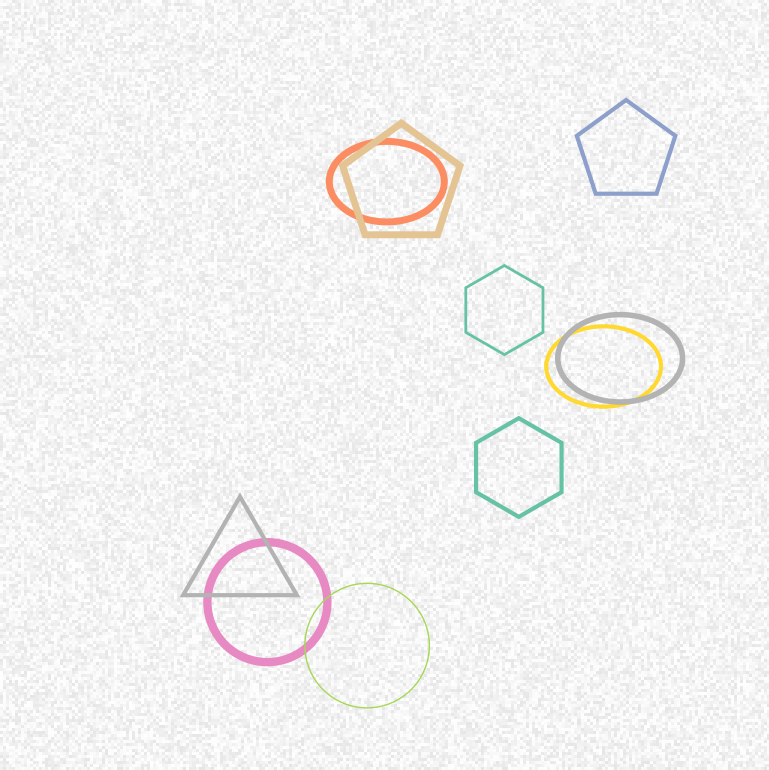[{"shape": "hexagon", "thickness": 1.5, "radius": 0.32, "center": [0.674, 0.393]}, {"shape": "hexagon", "thickness": 1, "radius": 0.29, "center": [0.655, 0.597]}, {"shape": "oval", "thickness": 2.5, "radius": 0.37, "center": [0.502, 0.764]}, {"shape": "pentagon", "thickness": 1.5, "radius": 0.34, "center": [0.813, 0.803]}, {"shape": "circle", "thickness": 3, "radius": 0.39, "center": [0.347, 0.218]}, {"shape": "circle", "thickness": 0.5, "radius": 0.4, "center": [0.477, 0.162]}, {"shape": "oval", "thickness": 1.5, "radius": 0.37, "center": [0.784, 0.524]}, {"shape": "pentagon", "thickness": 2.5, "radius": 0.4, "center": [0.521, 0.76]}, {"shape": "triangle", "thickness": 1.5, "radius": 0.43, "center": [0.312, 0.27]}, {"shape": "oval", "thickness": 2, "radius": 0.41, "center": [0.805, 0.535]}]